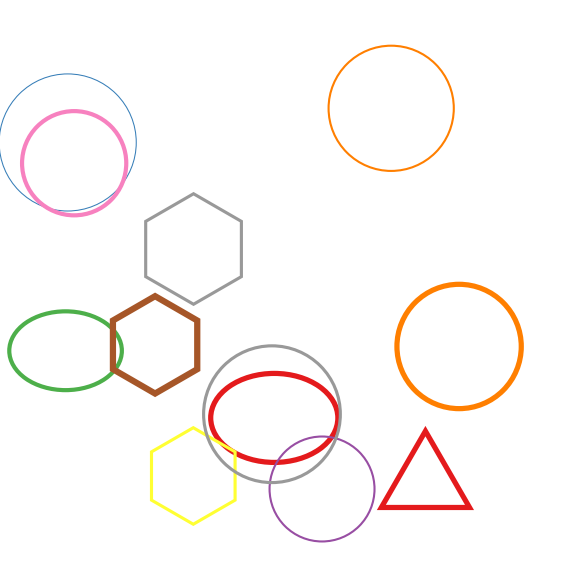[{"shape": "triangle", "thickness": 2.5, "radius": 0.44, "center": [0.737, 0.164]}, {"shape": "oval", "thickness": 2.5, "radius": 0.55, "center": [0.475, 0.275]}, {"shape": "circle", "thickness": 0.5, "radius": 0.59, "center": [0.117, 0.752]}, {"shape": "oval", "thickness": 2, "radius": 0.49, "center": [0.114, 0.392]}, {"shape": "circle", "thickness": 1, "radius": 0.45, "center": [0.558, 0.152]}, {"shape": "circle", "thickness": 2.5, "radius": 0.54, "center": [0.795, 0.399]}, {"shape": "circle", "thickness": 1, "radius": 0.54, "center": [0.677, 0.812]}, {"shape": "hexagon", "thickness": 1.5, "radius": 0.42, "center": [0.335, 0.175]}, {"shape": "hexagon", "thickness": 3, "radius": 0.42, "center": [0.269, 0.402]}, {"shape": "circle", "thickness": 2, "radius": 0.45, "center": [0.128, 0.717]}, {"shape": "hexagon", "thickness": 1.5, "radius": 0.48, "center": [0.335, 0.568]}, {"shape": "circle", "thickness": 1.5, "radius": 0.59, "center": [0.471, 0.282]}]